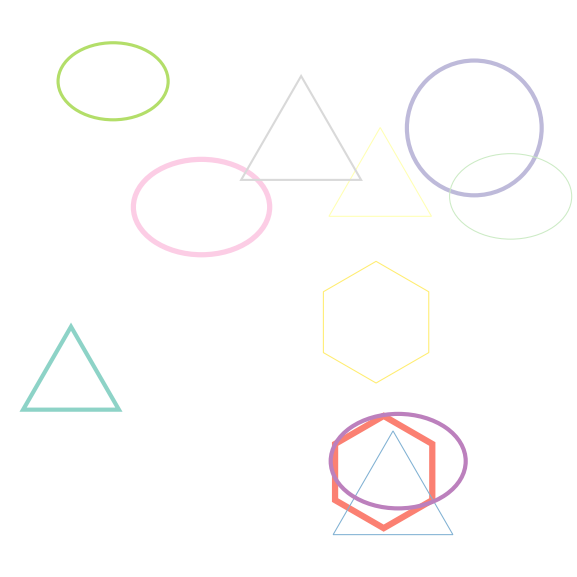[{"shape": "triangle", "thickness": 2, "radius": 0.48, "center": [0.123, 0.338]}, {"shape": "triangle", "thickness": 0.5, "radius": 0.51, "center": [0.658, 0.676]}, {"shape": "circle", "thickness": 2, "radius": 0.58, "center": [0.821, 0.778]}, {"shape": "hexagon", "thickness": 3, "radius": 0.49, "center": [0.664, 0.182]}, {"shape": "triangle", "thickness": 0.5, "radius": 0.6, "center": [0.681, 0.133]}, {"shape": "oval", "thickness": 1.5, "radius": 0.48, "center": [0.196, 0.858]}, {"shape": "oval", "thickness": 2.5, "radius": 0.59, "center": [0.349, 0.641]}, {"shape": "triangle", "thickness": 1, "radius": 0.6, "center": [0.521, 0.748]}, {"shape": "oval", "thickness": 2, "radius": 0.58, "center": [0.69, 0.201]}, {"shape": "oval", "thickness": 0.5, "radius": 0.53, "center": [0.884, 0.659]}, {"shape": "hexagon", "thickness": 0.5, "radius": 0.53, "center": [0.651, 0.441]}]